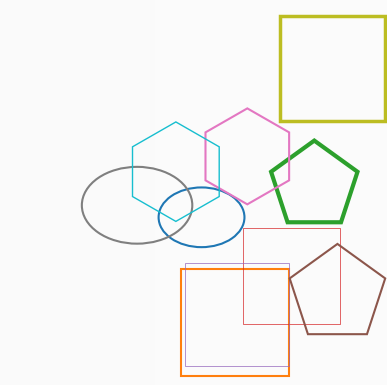[{"shape": "oval", "thickness": 1.5, "radius": 0.55, "center": [0.52, 0.436]}, {"shape": "square", "thickness": 1.5, "radius": 0.69, "center": [0.606, 0.162]}, {"shape": "pentagon", "thickness": 3, "radius": 0.59, "center": [0.811, 0.518]}, {"shape": "square", "thickness": 0.5, "radius": 0.62, "center": [0.751, 0.283]}, {"shape": "square", "thickness": 0.5, "radius": 0.67, "center": [0.613, 0.184]}, {"shape": "pentagon", "thickness": 1.5, "radius": 0.65, "center": [0.871, 0.237]}, {"shape": "hexagon", "thickness": 1.5, "radius": 0.62, "center": [0.638, 0.594]}, {"shape": "oval", "thickness": 1.5, "radius": 0.71, "center": [0.354, 0.467]}, {"shape": "square", "thickness": 2.5, "radius": 0.68, "center": [0.859, 0.822]}, {"shape": "hexagon", "thickness": 1, "radius": 0.65, "center": [0.454, 0.554]}]